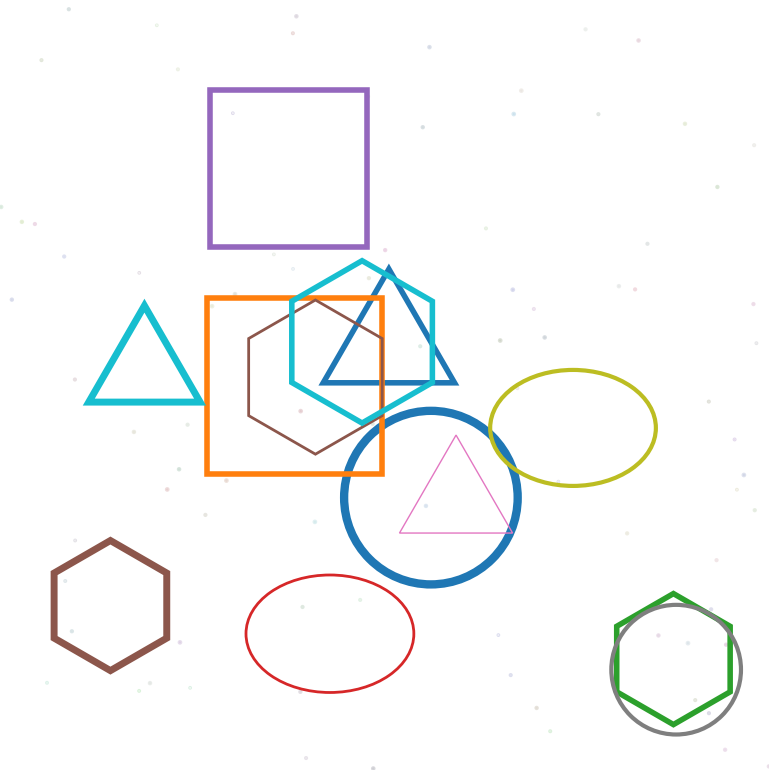[{"shape": "triangle", "thickness": 2, "radius": 0.49, "center": [0.505, 0.552]}, {"shape": "circle", "thickness": 3, "radius": 0.56, "center": [0.56, 0.354]}, {"shape": "square", "thickness": 2, "radius": 0.57, "center": [0.382, 0.499]}, {"shape": "hexagon", "thickness": 2, "radius": 0.43, "center": [0.875, 0.144]}, {"shape": "oval", "thickness": 1, "radius": 0.54, "center": [0.428, 0.177]}, {"shape": "square", "thickness": 2, "radius": 0.51, "center": [0.375, 0.781]}, {"shape": "hexagon", "thickness": 1, "radius": 0.5, "center": [0.41, 0.51]}, {"shape": "hexagon", "thickness": 2.5, "radius": 0.42, "center": [0.143, 0.214]}, {"shape": "triangle", "thickness": 0.5, "radius": 0.42, "center": [0.592, 0.35]}, {"shape": "circle", "thickness": 1.5, "radius": 0.42, "center": [0.878, 0.13]}, {"shape": "oval", "thickness": 1.5, "radius": 0.54, "center": [0.744, 0.444]}, {"shape": "hexagon", "thickness": 2, "radius": 0.53, "center": [0.47, 0.556]}, {"shape": "triangle", "thickness": 2.5, "radius": 0.42, "center": [0.188, 0.52]}]